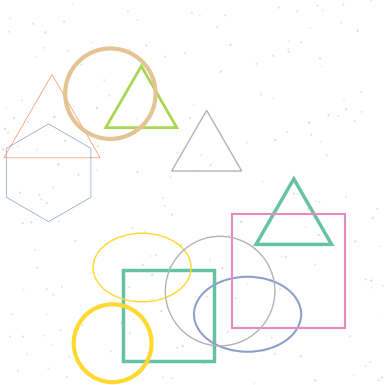[{"shape": "square", "thickness": 2.5, "radius": 0.59, "center": [0.437, 0.18]}, {"shape": "triangle", "thickness": 2.5, "radius": 0.57, "center": [0.763, 0.422]}, {"shape": "triangle", "thickness": 0.5, "radius": 0.72, "center": [0.135, 0.662]}, {"shape": "oval", "thickness": 1.5, "radius": 0.7, "center": [0.643, 0.184]}, {"shape": "hexagon", "thickness": 0.5, "radius": 0.63, "center": [0.126, 0.551]}, {"shape": "square", "thickness": 1.5, "radius": 0.74, "center": [0.75, 0.296]}, {"shape": "triangle", "thickness": 2, "radius": 0.53, "center": [0.367, 0.722]}, {"shape": "circle", "thickness": 3, "radius": 0.51, "center": [0.293, 0.109]}, {"shape": "oval", "thickness": 1, "radius": 0.64, "center": [0.369, 0.305]}, {"shape": "circle", "thickness": 3, "radius": 0.59, "center": [0.287, 0.757]}, {"shape": "triangle", "thickness": 1, "radius": 0.53, "center": [0.537, 0.608]}, {"shape": "circle", "thickness": 1, "radius": 0.71, "center": [0.572, 0.244]}]